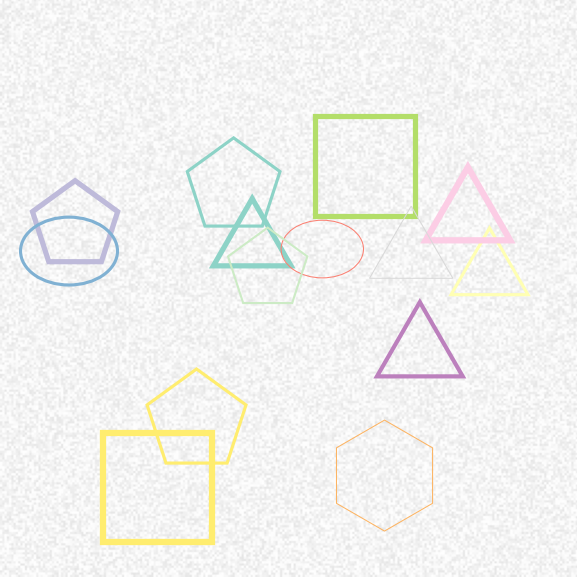[{"shape": "pentagon", "thickness": 1.5, "radius": 0.42, "center": [0.405, 0.676]}, {"shape": "triangle", "thickness": 2.5, "radius": 0.39, "center": [0.437, 0.578]}, {"shape": "triangle", "thickness": 1.5, "radius": 0.38, "center": [0.848, 0.527]}, {"shape": "pentagon", "thickness": 2.5, "radius": 0.39, "center": [0.13, 0.609]}, {"shape": "oval", "thickness": 0.5, "radius": 0.36, "center": [0.558, 0.568]}, {"shape": "oval", "thickness": 1.5, "radius": 0.42, "center": [0.119, 0.564]}, {"shape": "hexagon", "thickness": 0.5, "radius": 0.48, "center": [0.666, 0.176]}, {"shape": "square", "thickness": 2.5, "radius": 0.43, "center": [0.632, 0.711]}, {"shape": "triangle", "thickness": 3, "radius": 0.42, "center": [0.81, 0.625]}, {"shape": "triangle", "thickness": 0.5, "radius": 0.42, "center": [0.712, 0.559]}, {"shape": "triangle", "thickness": 2, "radius": 0.43, "center": [0.727, 0.39]}, {"shape": "pentagon", "thickness": 1, "radius": 0.36, "center": [0.464, 0.533]}, {"shape": "square", "thickness": 3, "radius": 0.47, "center": [0.273, 0.154]}, {"shape": "pentagon", "thickness": 1.5, "radius": 0.45, "center": [0.34, 0.27]}]